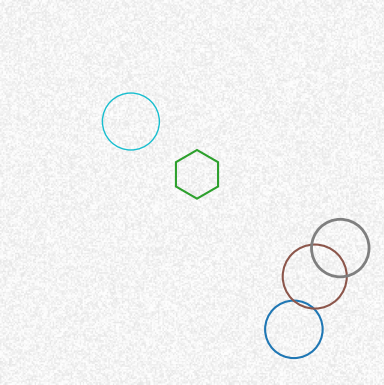[{"shape": "circle", "thickness": 1.5, "radius": 0.37, "center": [0.763, 0.145]}, {"shape": "hexagon", "thickness": 1.5, "radius": 0.32, "center": [0.512, 0.547]}, {"shape": "circle", "thickness": 1.5, "radius": 0.42, "center": [0.818, 0.282]}, {"shape": "circle", "thickness": 2, "radius": 0.37, "center": [0.884, 0.356]}, {"shape": "circle", "thickness": 1, "radius": 0.37, "center": [0.34, 0.684]}]